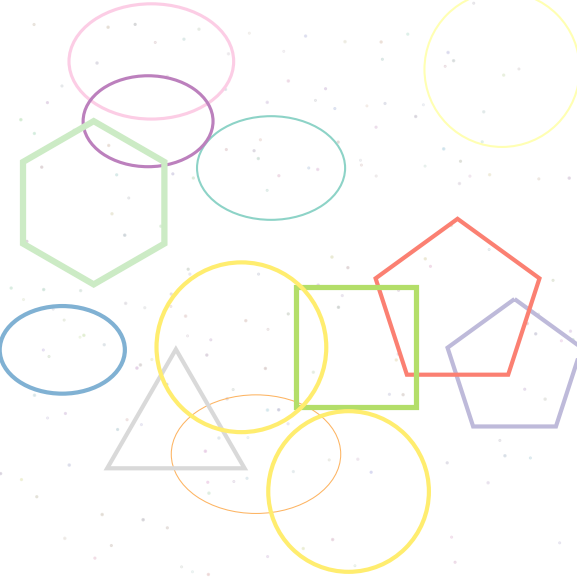[{"shape": "oval", "thickness": 1, "radius": 0.64, "center": [0.469, 0.708]}, {"shape": "circle", "thickness": 1, "radius": 0.67, "center": [0.869, 0.879]}, {"shape": "pentagon", "thickness": 2, "radius": 0.61, "center": [0.891, 0.359]}, {"shape": "pentagon", "thickness": 2, "radius": 0.75, "center": [0.792, 0.471]}, {"shape": "oval", "thickness": 2, "radius": 0.54, "center": [0.108, 0.393]}, {"shape": "oval", "thickness": 0.5, "radius": 0.73, "center": [0.443, 0.213]}, {"shape": "square", "thickness": 2.5, "radius": 0.52, "center": [0.617, 0.398]}, {"shape": "oval", "thickness": 1.5, "radius": 0.71, "center": [0.262, 0.893]}, {"shape": "triangle", "thickness": 2, "radius": 0.69, "center": [0.305, 0.257]}, {"shape": "oval", "thickness": 1.5, "radius": 0.56, "center": [0.256, 0.789]}, {"shape": "hexagon", "thickness": 3, "radius": 0.71, "center": [0.162, 0.648]}, {"shape": "circle", "thickness": 2, "radius": 0.73, "center": [0.418, 0.398]}, {"shape": "circle", "thickness": 2, "radius": 0.7, "center": [0.604, 0.148]}]